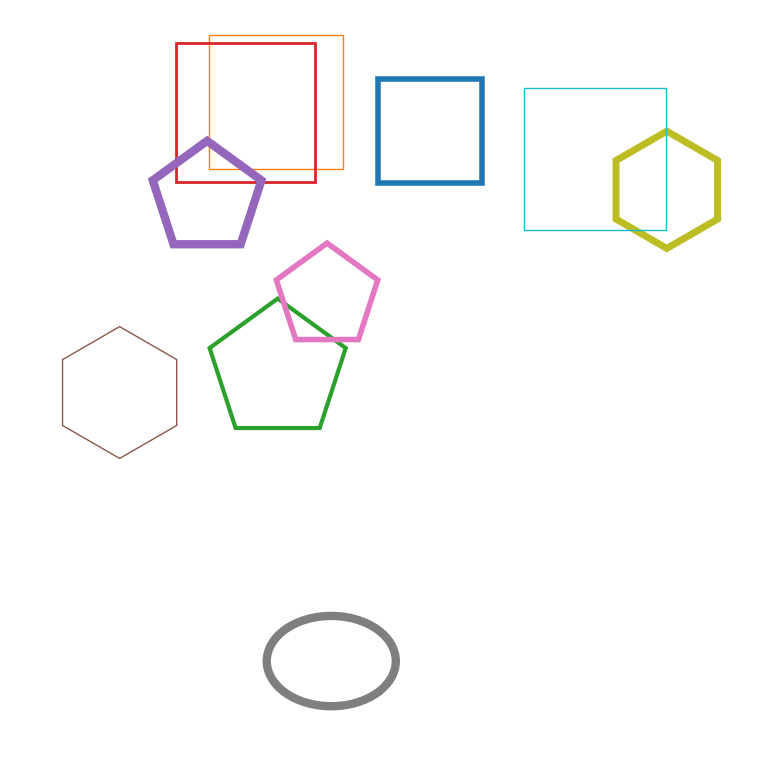[{"shape": "square", "thickness": 2, "radius": 0.34, "center": [0.558, 0.83]}, {"shape": "square", "thickness": 0.5, "radius": 0.44, "center": [0.358, 0.868]}, {"shape": "pentagon", "thickness": 1.5, "radius": 0.46, "center": [0.361, 0.519]}, {"shape": "square", "thickness": 1, "radius": 0.45, "center": [0.318, 0.855]}, {"shape": "pentagon", "thickness": 3, "radius": 0.37, "center": [0.269, 0.743]}, {"shape": "hexagon", "thickness": 0.5, "radius": 0.43, "center": [0.155, 0.49]}, {"shape": "pentagon", "thickness": 2, "radius": 0.35, "center": [0.425, 0.615]}, {"shape": "oval", "thickness": 3, "radius": 0.42, "center": [0.43, 0.141]}, {"shape": "hexagon", "thickness": 2.5, "radius": 0.38, "center": [0.866, 0.754]}, {"shape": "square", "thickness": 0.5, "radius": 0.46, "center": [0.772, 0.793]}]